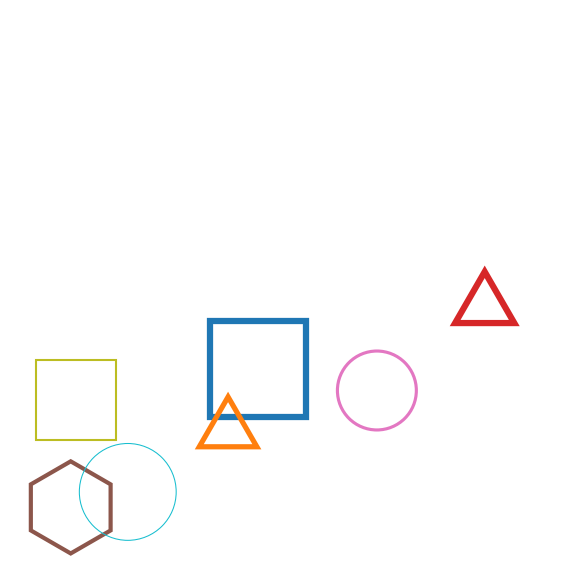[{"shape": "square", "thickness": 3, "radius": 0.42, "center": [0.447, 0.36]}, {"shape": "triangle", "thickness": 2.5, "radius": 0.29, "center": [0.395, 0.254]}, {"shape": "triangle", "thickness": 3, "radius": 0.3, "center": [0.839, 0.469]}, {"shape": "hexagon", "thickness": 2, "radius": 0.4, "center": [0.122, 0.121]}, {"shape": "circle", "thickness": 1.5, "radius": 0.34, "center": [0.653, 0.323]}, {"shape": "square", "thickness": 1, "radius": 0.35, "center": [0.132, 0.306]}, {"shape": "circle", "thickness": 0.5, "radius": 0.42, "center": [0.221, 0.147]}]